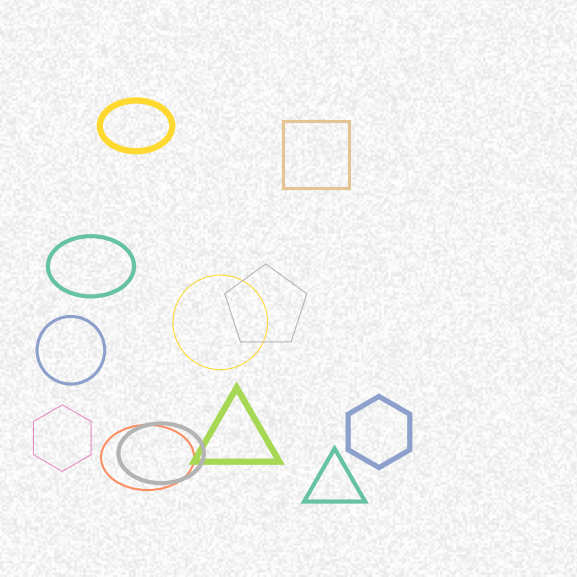[{"shape": "triangle", "thickness": 2, "radius": 0.31, "center": [0.579, 0.161]}, {"shape": "oval", "thickness": 2, "radius": 0.37, "center": [0.158, 0.538]}, {"shape": "oval", "thickness": 1, "radius": 0.4, "center": [0.256, 0.207]}, {"shape": "circle", "thickness": 1.5, "radius": 0.29, "center": [0.123, 0.393]}, {"shape": "hexagon", "thickness": 2.5, "radius": 0.31, "center": [0.656, 0.251]}, {"shape": "hexagon", "thickness": 0.5, "radius": 0.29, "center": [0.108, 0.24]}, {"shape": "triangle", "thickness": 3, "radius": 0.43, "center": [0.41, 0.242]}, {"shape": "oval", "thickness": 3, "radius": 0.31, "center": [0.236, 0.781]}, {"shape": "circle", "thickness": 0.5, "radius": 0.41, "center": [0.381, 0.441]}, {"shape": "square", "thickness": 1.5, "radius": 0.29, "center": [0.547, 0.731]}, {"shape": "pentagon", "thickness": 0.5, "radius": 0.37, "center": [0.46, 0.468]}, {"shape": "oval", "thickness": 2, "radius": 0.37, "center": [0.279, 0.214]}]